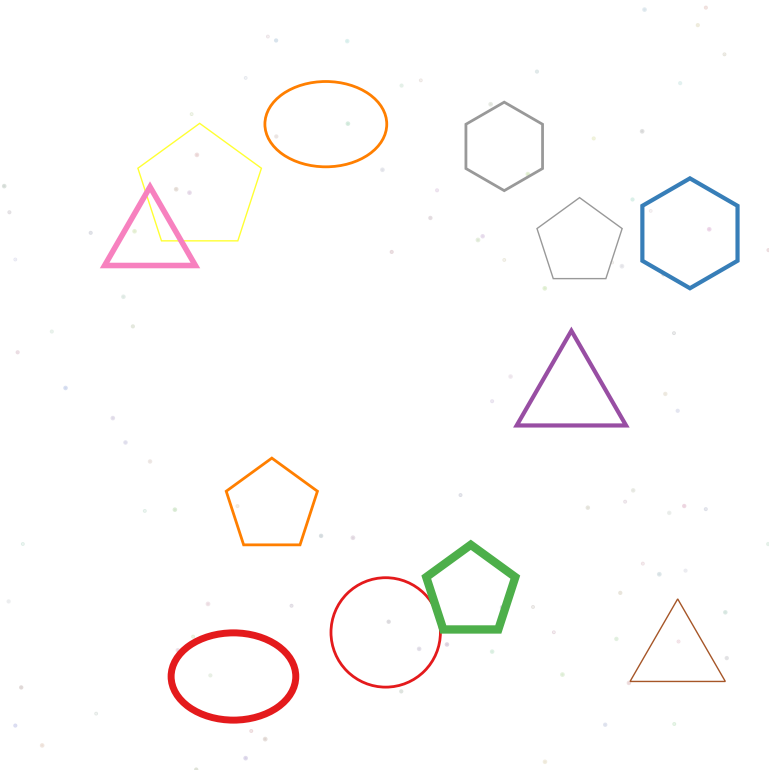[{"shape": "oval", "thickness": 2.5, "radius": 0.4, "center": [0.303, 0.121]}, {"shape": "circle", "thickness": 1, "radius": 0.36, "center": [0.501, 0.179]}, {"shape": "hexagon", "thickness": 1.5, "radius": 0.36, "center": [0.896, 0.697]}, {"shape": "pentagon", "thickness": 3, "radius": 0.3, "center": [0.611, 0.232]}, {"shape": "triangle", "thickness": 1.5, "radius": 0.41, "center": [0.742, 0.488]}, {"shape": "pentagon", "thickness": 1, "radius": 0.31, "center": [0.353, 0.343]}, {"shape": "oval", "thickness": 1, "radius": 0.4, "center": [0.423, 0.839]}, {"shape": "pentagon", "thickness": 0.5, "radius": 0.42, "center": [0.259, 0.755]}, {"shape": "triangle", "thickness": 0.5, "radius": 0.36, "center": [0.88, 0.151]}, {"shape": "triangle", "thickness": 2, "radius": 0.34, "center": [0.195, 0.689]}, {"shape": "pentagon", "thickness": 0.5, "radius": 0.29, "center": [0.753, 0.685]}, {"shape": "hexagon", "thickness": 1, "radius": 0.29, "center": [0.655, 0.81]}]